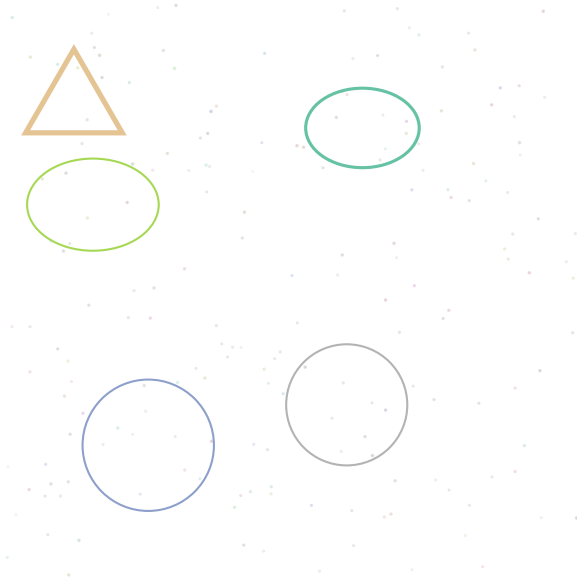[{"shape": "oval", "thickness": 1.5, "radius": 0.49, "center": [0.628, 0.778]}, {"shape": "circle", "thickness": 1, "radius": 0.57, "center": [0.257, 0.228]}, {"shape": "oval", "thickness": 1, "radius": 0.57, "center": [0.161, 0.645]}, {"shape": "triangle", "thickness": 2.5, "radius": 0.48, "center": [0.128, 0.817]}, {"shape": "circle", "thickness": 1, "radius": 0.52, "center": [0.6, 0.298]}]